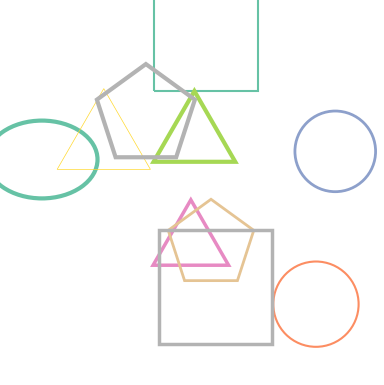[{"shape": "square", "thickness": 1.5, "radius": 0.67, "center": [0.536, 0.897]}, {"shape": "oval", "thickness": 3, "radius": 0.72, "center": [0.109, 0.586]}, {"shape": "circle", "thickness": 1.5, "radius": 0.55, "center": [0.821, 0.21]}, {"shape": "circle", "thickness": 2, "radius": 0.52, "center": [0.871, 0.607]}, {"shape": "triangle", "thickness": 2.5, "radius": 0.57, "center": [0.496, 0.368]}, {"shape": "triangle", "thickness": 3, "radius": 0.61, "center": [0.505, 0.641]}, {"shape": "triangle", "thickness": 0.5, "radius": 0.7, "center": [0.27, 0.63]}, {"shape": "pentagon", "thickness": 2, "radius": 0.58, "center": [0.548, 0.366]}, {"shape": "square", "thickness": 2.5, "radius": 0.74, "center": [0.56, 0.255]}, {"shape": "pentagon", "thickness": 3, "radius": 0.67, "center": [0.379, 0.7]}]